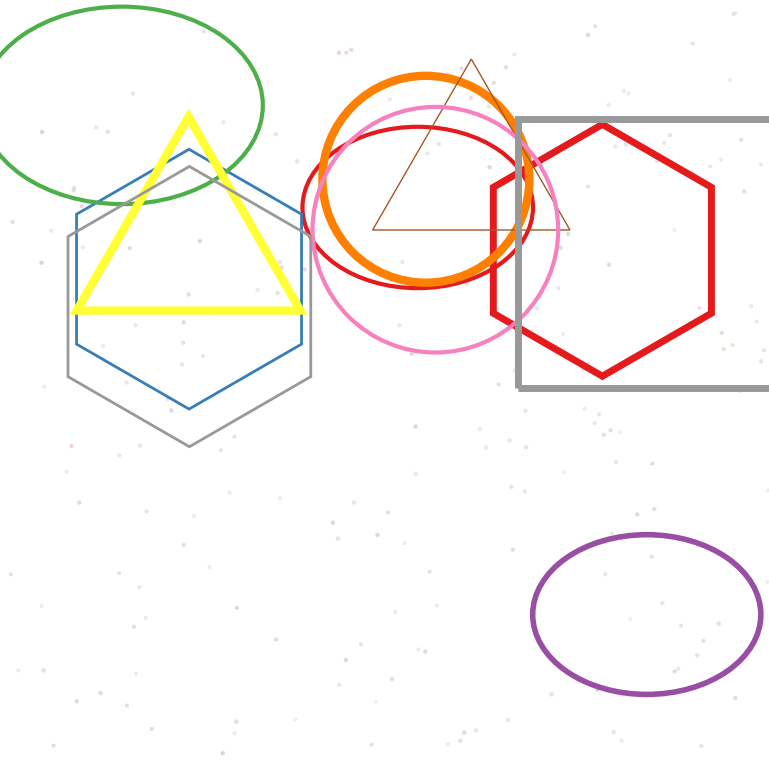[{"shape": "oval", "thickness": 1.5, "radius": 0.75, "center": [0.543, 0.731]}, {"shape": "hexagon", "thickness": 2.5, "radius": 0.82, "center": [0.782, 0.675]}, {"shape": "hexagon", "thickness": 1, "radius": 0.84, "center": [0.246, 0.637]}, {"shape": "oval", "thickness": 1.5, "radius": 0.92, "center": [0.158, 0.863]}, {"shape": "oval", "thickness": 2, "radius": 0.74, "center": [0.84, 0.202]}, {"shape": "circle", "thickness": 3, "radius": 0.67, "center": [0.553, 0.767]}, {"shape": "triangle", "thickness": 3, "radius": 0.84, "center": [0.245, 0.681]}, {"shape": "triangle", "thickness": 0.5, "radius": 0.74, "center": [0.612, 0.775]}, {"shape": "circle", "thickness": 1.5, "radius": 0.8, "center": [0.565, 0.702]}, {"shape": "square", "thickness": 2.5, "radius": 0.87, "center": [0.847, 0.671]}, {"shape": "hexagon", "thickness": 1, "radius": 0.91, "center": [0.246, 0.602]}]